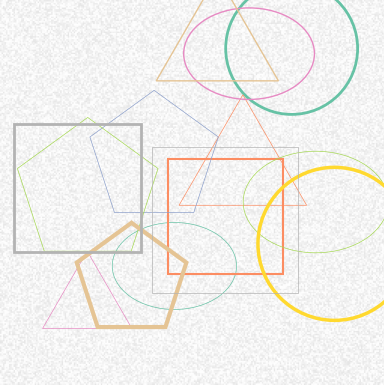[{"shape": "circle", "thickness": 2, "radius": 0.86, "center": [0.758, 0.874]}, {"shape": "oval", "thickness": 0.5, "radius": 0.81, "center": [0.453, 0.309]}, {"shape": "square", "thickness": 1.5, "radius": 0.75, "center": [0.586, 0.437]}, {"shape": "triangle", "thickness": 0.5, "radius": 0.96, "center": [0.631, 0.562]}, {"shape": "pentagon", "thickness": 0.5, "radius": 0.88, "center": [0.4, 0.59]}, {"shape": "triangle", "thickness": 0.5, "radius": 0.67, "center": [0.227, 0.214]}, {"shape": "oval", "thickness": 1, "radius": 0.85, "center": [0.647, 0.861]}, {"shape": "oval", "thickness": 0.5, "radius": 0.94, "center": [0.82, 0.475]}, {"shape": "pentagon", "thickness": 0.5, "radius": 0.96, "center": [0.228, 0.503]}, {"shape": "circle", "thickness": 2.5, "radius": 0.99, "center": [0.869, 0.367]}, {"shape": "triangle", "thickness": 1, "radius": 0.92, "center": [0.565, 0.882]}, {"shape": "pentagon", "thickness": 3, "radius": 0.75, "center": [0.342, 0.272]}, {"shape": "square", "thickness": 2, "radius": 0.83, "center": [0.201, 0.512]}, {"shape": "square", "thickness": 0.5, "radius": 0.95, "center": [0.583, 0.429]}]